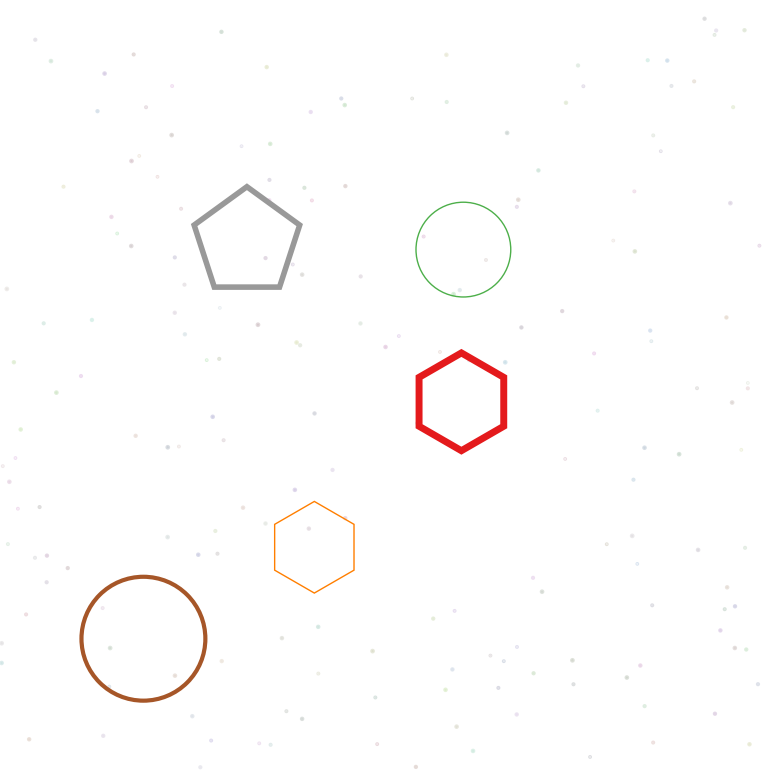[{"shape": "hexagon", "thickness": 2.5, "radius": 0.32, "center": [0.599, 0.478]}, {"shape": "circle", "thickness": 0.5, "radius": 0.31, "center": [0.602, 0.676]}, {"shape": "hexagon", "thickness": 0.5, "radius": 0.3, "center": [0.408, 0.289]}, {"shape": "circle", "thickness": 1.5, "radius": 0.4, "center": [0.186, 0.17]}, {"shape": "pentagon", "thickness": 2, "radius": 0.36, "center": [0.321, 0.685]}]